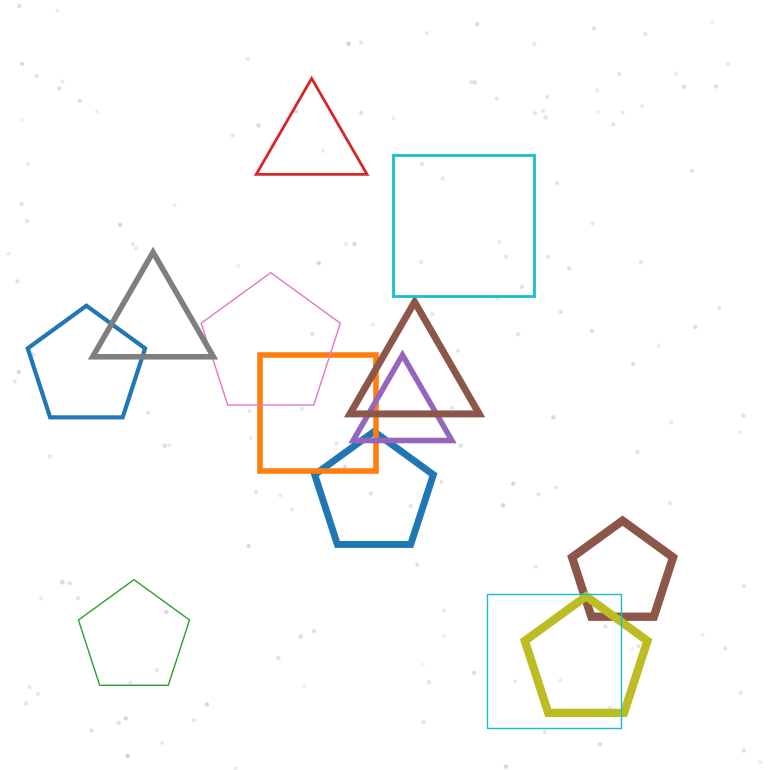[{"shape": "pentagon", "thickness": 1.5, "radius": 0.4, "center": [0.112, 0.523]}, {"shape": "pentagon", "thickness": 2.5, "radius": 0.41, "center": [0.486, 0.358]}, {"shape": "square", "thickness": 2, "radius": 0.38, "center": [0.413, 0.464]}, {"shape": "pentagon", "thickness": 0.5, "radius": 0.38, "center": [0.174, 0.171]}, {"shape": "triangle", "thickness": 1, "radius": 0.42, "center": [0.405, 0.815]}, {"shape": "triangle", "thickness": 2, "radius": 0.37, "center": [0.523, 0.465]}, {"shape": "triangle", "thickness": 2.5, "radius": 0.48, "center": [0.538, 0.511]}, {"shape": "pentagon", "thickness": 3, "radius": 0.34, "center": [0.809, 0.255]}, {"shape": "pentagon", "thickness": 0.5, "radius": 0.48, "center": [0.352, 0.551]}, {"shape": "triangle", "thickness": 2, "radius": 0.45, "center": [0.199, 0.582]}, {"shape": "pentagon", "thickness": 3, "radius": 0.42, "center": [0.761, 0.142]}, {"shape": "square", "thickness": 1, "radius": 0.46, "center": [0.602, 0.707]}, {"shape": "square", "thickness": 0.5, "radius": 0.43, "center": [0.719, 0.141]}]